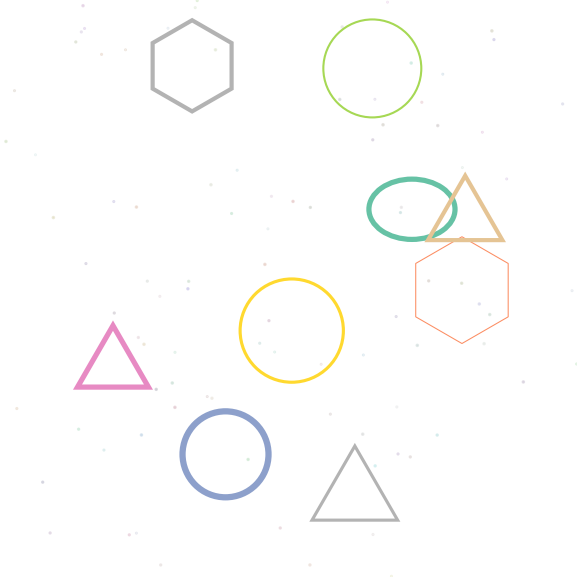[{"shape": "oval", "thickness": 2.5, "radius": 0.37, "center": [0.713, 0.637]}, {"shape": "hexagon", "thickness": 0.5, "radius": 0.46, "center": [0.8, 0.497]}, {"shape": "circle", "thickness": 3, "radius": 0.37, "center": [0.391, 0.212]}, {"shape": "triangle", "thickness": 2.5, "radius": 0.35, "center": [0.196, 0.364]}, {"shape": "circle", "thickness": 1, "radius": 0.42, "center": [0.645, 0.881]}, {"shape": "circle", "thickness": 1.5, "radius": 0.45, "center": [0.505, 0.427]}, {"shape": "triangle", "thickness": 2, "radius": 0.37, "center": [0.806, 0.621]}, {"shape": "triangle", "thickness": 1.5, "radius": 0.43, "center": [0.614, 0.141]}, {"shape": "hexagon", "thickness": 2, "radius": 0.39, "center": [0.333, 0.885]}]